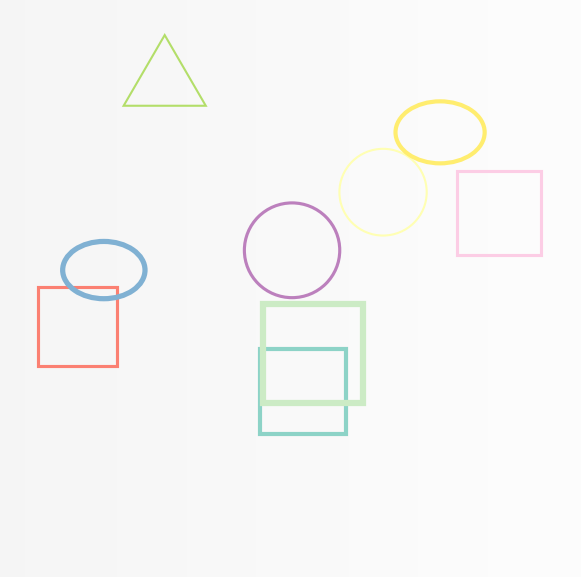[{"shape": "square", "thickness": 2, "radius": 0.37, "center": [0.521, 0.321]}, {"shape": "circle", "thickness": 1, "radius": 0.38, "center": [0.659, 0.666]}, {"shape": "square", "thickness": 1.5, "radius": 0.34, "center": [0.133, 0.434]}, {"shape": "oval", "thickness": 2.5, "radius": 0.35, "center": [0.179, 0.531]}, {"shape": "triangle", "thickness": 1, "radius": 0.41, "center": [0.283, 0.857]}, {"shape": "square", "thickness": 1.5, "radius": 0.36, "center": [0.858, 0.63]}, {"shape": "circle", "thickness": 1.5, "radius": 0.41, "center": [0.502, 0.566]}, {"shape": "square", "thickness": 3, "radius": 0.43, "center": [0.539, 0.387]}, {"shape": "oval", "thickness": 2, "radius": 0.38, "center": [0.757, 0.77]}]